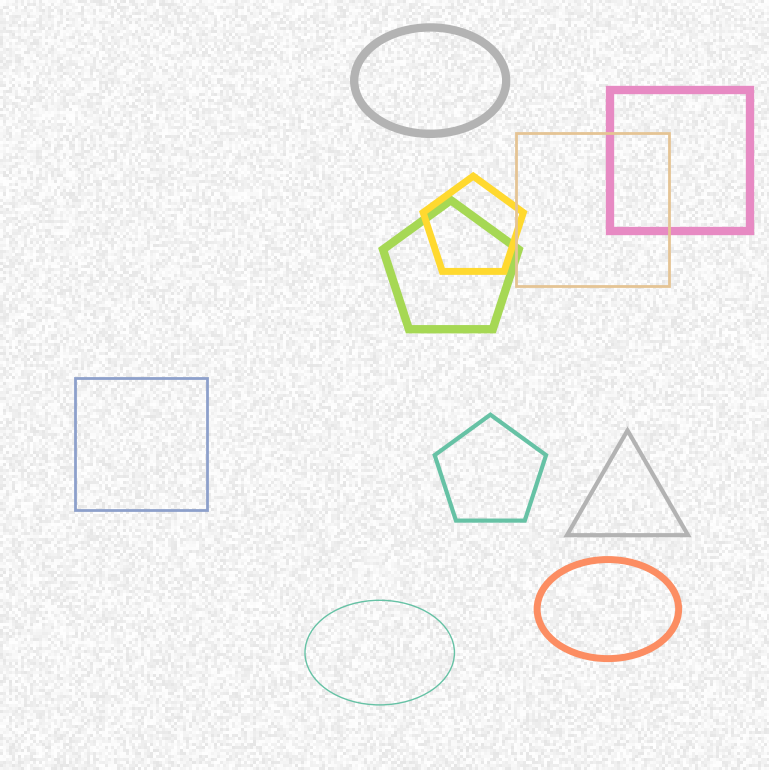[{"shape": "oval", "thickness": 0.5, "radius": 0.49, "center": [0.493, 0.152]}, {"shape": "pentagon", "thickness": 1.5, "radius": 0.38, "center": [0.637, 0.385]}, {"shape": "oval", "thickness": 2.5, "radius": 0.46, "center": [0.789, 0.209]}, {"shape": "square", "thickness": 1, "radius": 0.43, "center": [0.183, 0.423]}, {"shape": "square", "thickness": 3, "radius": 0.46, "center": [0.883, 0.792]}, {"shape": "pentagon", "thickness": 3, "radius": 0.46, "center": [0.585, 0.647]}, {"shape": "pentagon", "thickness": 2.5, "radius": 0.34, "center": [0.615, 0.703]}, {"shape": "square", "thickness": 1, "radius": 0.5, "center": [0.769, 0.728]}, {"shape": "oval", "thickness": 3, "radius": 0.49, "center": [0.559, 0.895]}, {"shape": "triangle", "thickness": 1.5, "radius": 0.45, "center": [0.815, 0.35]}]